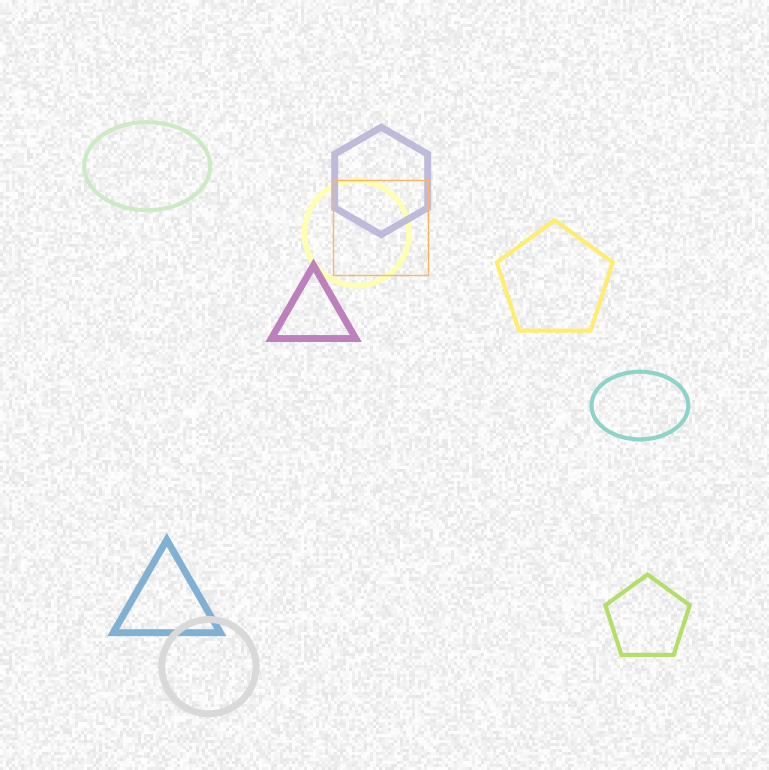[{"shape": "oval", "thickness": 1.5, "radius": 0.31, "center": [0.831, 0.473]}, {"shape": "circle", "thickness": 2, "radius": 0.34, "center": [0.463, 0.697]}, {"shape": "hexagon", "thickness": 2.5, "radius": 0.35, "center": [0.495, 0.765]}, {"shape": "triangle", "thickness": 2.5, "radius": 0.4, "center": [0.217, 0.219]}, {"shape": "square", "thickness": 0.5, "radius": 0.31, "center": [0.494, 0.705]}, {"shape": "pentagon", "thickness": 1.5, "radius": 0.29, "center": [0.841, 0.196]}, {"shape": "circle", "thickness": 2.5, "radius": 0.31, "center": [0.271, 0.134]}, {"shape": "triangle", "thickness": 2.5, "radius": 0.32, "center": [0.407, 0.592]}, {"shape": "oval", "thickness": 1.5, "radius": 0.41, "center": [0.191, 0.784]}, {"shape": "pentagon", "thickness": 1.5, "radius": 0.4, "center": [0.72, 0.635]}]